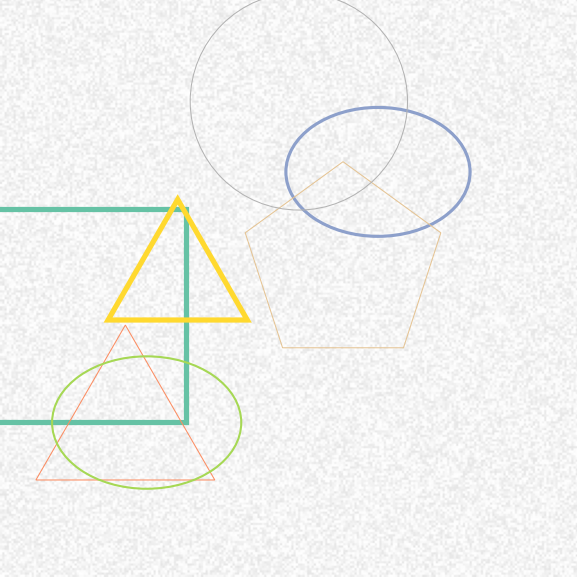[{"shape": "square", "thickness": 2.5, "radius": 0.92, "center": [0.138, 0.453]}, {"shape": "triangle", "thickness": 0.5, "radius": 0.89, "center": [0.217, 0.257]}, {"shape": "oval", "thickness": 1.5, "radius": 0.8, "center": [0.654, 0.702]}, {"shape": "oval", "thickness": 1, "radius": 0.82, "center": [0.254, 0.267]}, {"shape": "triangle", "thickness": 2.5, "radius": 0.7, "center": [0.308, 0.515]}, {"shape": "pentagon", "thickness": 0.5, "radius": 0.89, "center": [0.594, 0.541]}, {"shape": "circle", "thickness": 0.5, "radius": 0.94, "center": [0.518, 0.824]}]